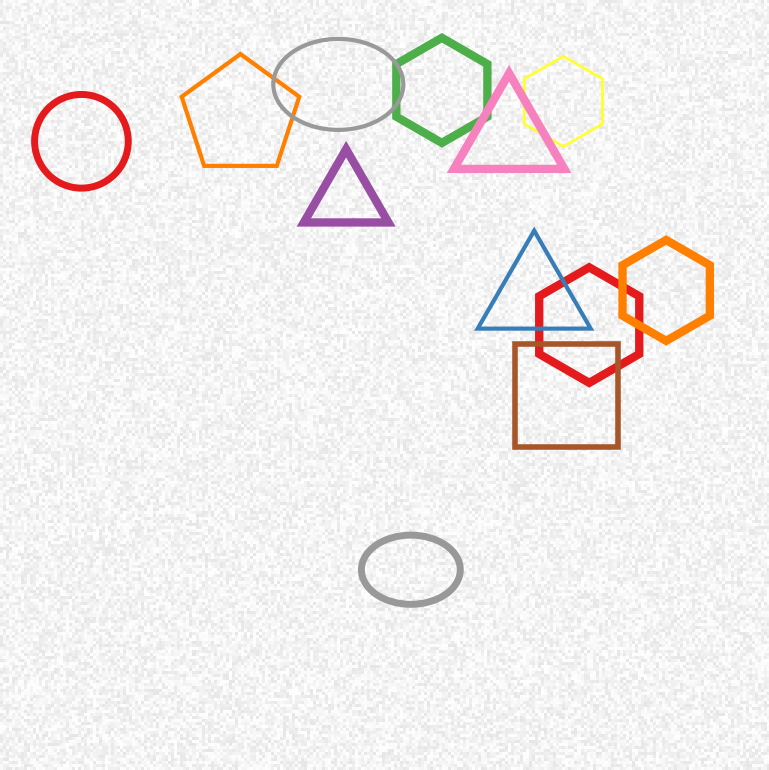[{"shape": "hexagon", "thickness": 3, "radius": 0.38, "center": [0.765, 0.578]}, {"shape": "circle", "thickness": 2.5, "radius": 0.3, "center": [0.106, 0.817]}, {"shape": "triangle", "thickness": 1.5, "radius": 0.42, "center": [0.694, 0.616]}, {"shape": "hexagon", "thickness": 3, "radius": 0.34, "center": [0.574, 0.883]}, {"shape": "triangle", "thickness": 3, "radius": 0.32, "center": [0.45, 0.743]}, {"shape": "hexagon", "thickness": 3, "radius": 0.33, "center": [0.865, 0.623]}, {"shape": "pentagon", "thickness": 1.5, "radius": 0.4, "center": [0.312, 0.85]}, {"shape": "hexagon", "thickness": 1, "radius": 0.29, "center": [0.732, 0.868]}, {"shape": "square", "thickness": 2, "radius": 0.34, "center": [0.736, 0.486]}, {"shape": "triangle", "thickness": 3, "radius": 0.41, "center": [0.661, 0.822]}, {"shape": "oval", "thickness": 1.5, "radius": 0.42, "center": [0.439, 0.89]}, {"shape": "oval", "thickness": 2.5, "radius": 0.32, "center": [0.534, 0.26]}]